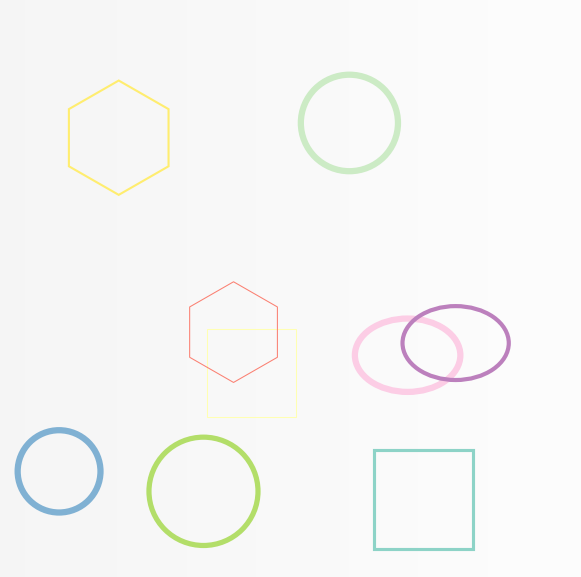[{"shape": "square", "thickness": 1.5, "radius": 0.43, "center": [0.729, 0.134]}, {"shape": "square", "thickness": 0.5, "radius": 0.38, "center": [0.432, 0.353]}, {"shape": "hexagon", "thickness": 0.5, "radius": 0.44, "center": [0.402, 0.424]}, {"shape": "circle", "thickness": 3, "radius": 0.36, "center": [0.102, 0.183]}, {"shape": "circle", "thickness": 2.5, "radius": 0.47, "center": [0.35, 0.148]}, {"shape": "oval", "thickness": 3, "radius": 0.45, "center": [0.701, 0.384]}, {"shape": "oval", "thickness": 2, "radius": 0.46, "center": [0.784, 0.405]}, {"shape": "circle", "thickness": 3, "radius": 0.42, "center": [0.601, 0.786]}, {"shape": "hexagon", "thickness": 1, "radius": 0.49, "center": [0.204, 0.761]}]